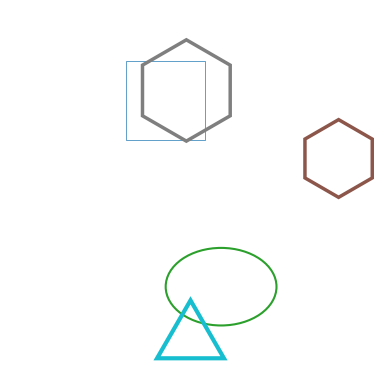[{"shape": "square", "thickness": 0.5, "radius": 0.52, "center": [0.43, 0.739]}, {"shape": "oval", "thickness": 1.5, "radius": 0.72, "center": [0.574, 0.255]}, {"shape": "hexagon", "thickness": 2.5, "radius": 0.5, "center": [0.879, 0.588]}, {"shape": "hexagon", "thickness": 2.5, "radius": 0.66, "center": [0.484, 0.765]}, {"shape": "triangle", "thickness": 3, "radius": 0.5, "center": [0.495, 0.12]}]